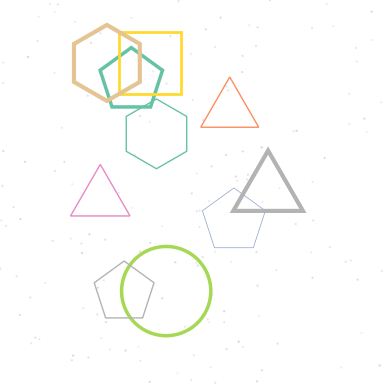[{"shape": "pentagon", "thickness": 2.5, "radius": 0.43, "center": [0.341, 0.791]}, {"shape": "hexagon", "thickness": 1, "radius": 0.45, "center": [0.406, 0.652]}, {"shape": "triangle", "thickness": 1, "radius": 0.43, "center": [0.597, 0.713]}, {"shape": "pentagon", "thickness": 0.5, "radius": 0.43, "center": [0.608, 0.426]}, {"shape": "triangle", "thickness": 1, "radius": 0.45, "center": [0.26, 0.484]}, {"shape": "circle", "thickness": 2.5, "radius": 0.58, "center": [0.432, 0.244]}, {"shape": "square", "thickness": 2, "radius": 0.4, "center": [0.389, 0.837]}, {"shape": "hexagon", "thickness": 3, "radius": 0.49, "center": [0.278, 0.837]}, {"shape": "pentagon", "thickness": 1, "radius": 0.41, "center": [0.322, 0.24]}, {"shape": "triangle", "thickness": 3, "radius": 0.52, "center": [0.696, 0.504]}]